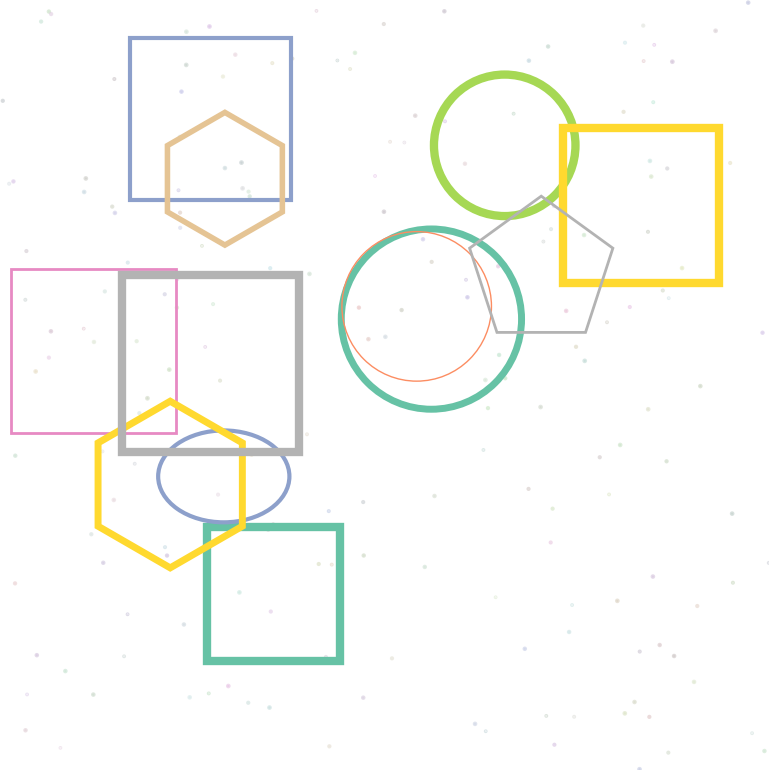[{"shape": "circle", "thickness": 2.5, "radius": 0.59, "center": [0.56, 0.586]}, {"shape": "square", "thickness": 3, "radius": 0.43, "center": [0.355, 0.228]}, {"shape": "circle", "thickness": 0.5, "radius": 0.49, "center": [0.541, 0.602]}, {"shape": "oval", "thickness": 1.5, "radius": 0.43, "center": [0.291, 0.381]}, {"shape": "square", "thickness": 1.5, "radius": 0.53, "center": [0.273, 0.846]}, {"shape": "square", "thickness": 1, "radius": 0.53, "center": [0.121, 0.544]}, {"shape": "circle", "thickness": 3, "radius": 0.46, "center": [0.655, 0.811]}, {"shape": "square", "thickness": 3, "radius": 0.5, "center": [0.832, 0.733]}, {"shape": "hexagon", "thickness": 2.5, "radius": 0.54, "center": [0.221, 0.371]}, {"shape": "hexagon", "thickness": 2, "radius": 0.43, "center": [0.292, 0.768]}, {"shape": "pentagon", "thickness": 1, "radius": 0.49, "center": [0.703, 0.647]}, {"shape": "square", "thickness": 3, "radius": 0.58, "center": [0.273, 0.528]}]